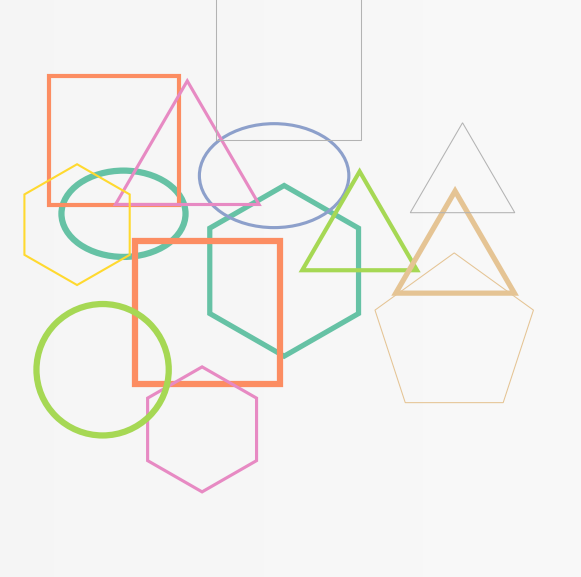[{"shape": "hexagon", "thickness": 2.5, "radius": 0.74, "center": [0.489, 0.53]}, {"shape": "oval", "thickness": 3, "radius": 0.53, "center": [0.212, 0.629]}, {"shape": "square", "thickness": 2, "radius": 0.56, "center": [0.196, 0.756]}, {"shape": "square", "thickness": 3, "radius": 0.62, "center": [0.357, 0.459]}, {"shape": "oval", "thickness": 1.5, "radius": 0.64, "center": [0.472, 0.695]}, {"shape": "triangle", "thickness": 1.5, "radius": 0.71, "center": [0.322, 0.716]}, {"shape": "hexagon", "thickness": 1.5, "radius": 0.54, "center": [0.348, 0.256]}, {"shape": "triangle", "thickness": 2, "radius": 0.57, "center": [0.619, 0.588]}, {"shape": "circle", "thickness": 3, "radius": 0.57, "center": [0.177, 0.359]}, {"shape": "hexagon", "thickness": 1, "radius": 0.52, "center": [0.133, 0.61]}, {"shape": "pentagon", "thickness": 0.5, "radius": 0.72, "center": [0.781, 0.418]}, {"shape": "triangle", "thickness": 2.5, "radius": 0.59, "center": [0.783, 0.55]}, {"shape": "triangle", "thickness": 0.5, "radius": 0.52, "center": [0.796, 0.683]}, {"shape": "square", "thickness": 0.5, "radius": 0.62, "center": [0.497, 0.881]}]